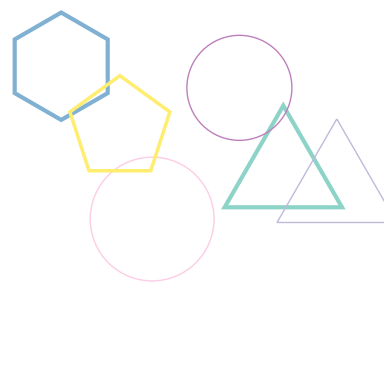[{"shape": "triangle", "thickness": 3, "radius": 0.88, "center": [0.736, 0.55]}, {"shape": "triangle", "thickness": 1, "radius": 0.9, "center": [0.875, 0.512]}, {"shape": "hexagon", "thickness": 3, "radius": 0.7, "center": [0.159, 0.828]}, {"shape": "circle", "thickness": 1, "radius": 0.8, "center": [0.395, 0.431]}, {"shape": "circle", "thickness": 1, "radius": 0.68, "center": [0.622, 0.772]}, {"shape": "pentagon", "thickness": 2.5, "radius": 0.68, "center": [0.311, 0.667]}]